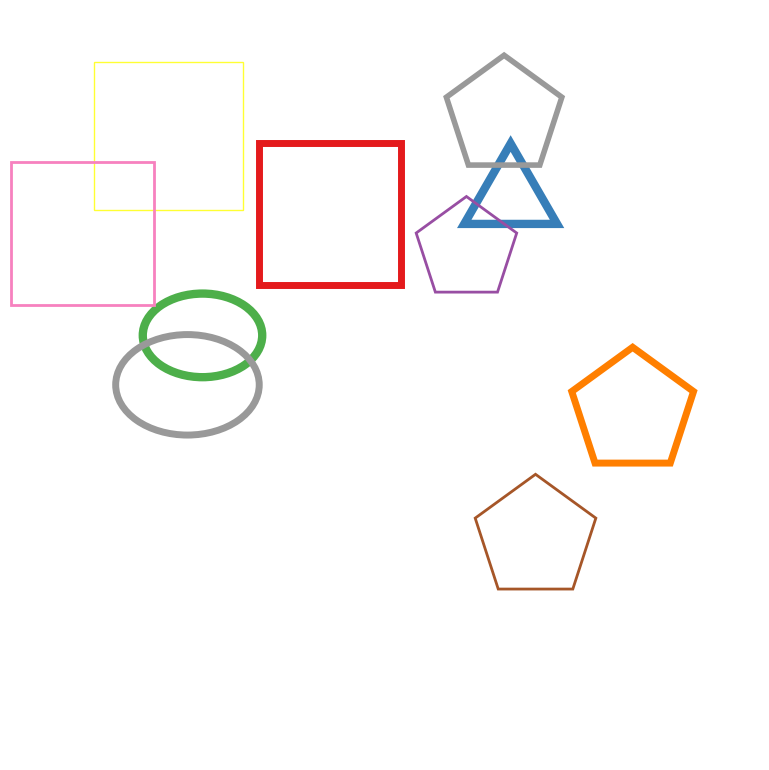[{"shape": "square", "thickness": 2.5, "radius": 0.46, "center": [0.428, 0.722]}, {"shape": "triangle", "thickness": 3, "radius": 0.35, "center": [0.663, 0.744]}, {"shape": "oval", "thickness": 3, "radius": 0.39, "center": [0.263, 0.564]}, {"shape": "pentagon", "thickness": 1, "radius": 0.34, "center": [0.606, 0.676]}, {"shape": "pentagon", "thickness": 2.5, "radius": 0.42, "center": [0.822, 0.466]}, {"shape": "square", "thickness": 0.5, "radius": 0.48, "center": [0.219, 0.823]}, {"shape": "pentagon", "thickness": 1, "radius": 0.41, "center": [0.695, 0.302]}, {"shape": "square", "thickness": 1, "radius": 0.46, "center": [0.107, 0.697]}, {"shape": "pentagon", "thickness": 2, "radius": 0.39, "center": [0.655, 0.849]}, {"shape": "oval", "thickness": 2.5, "radius": 0.47, "center": [0.243, 0.5]}]